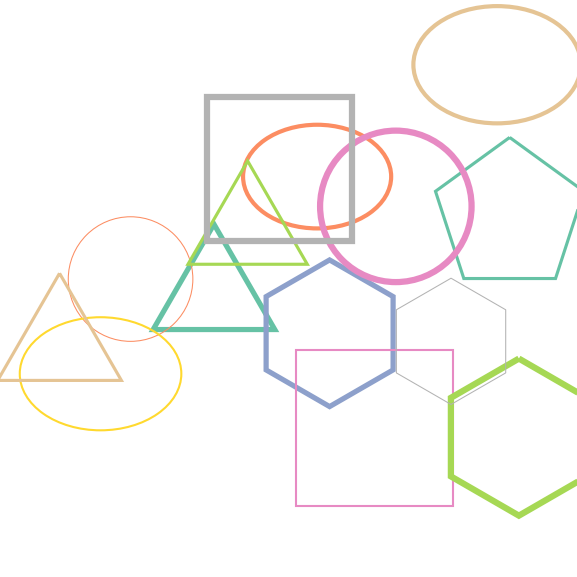[{"shape": "pentagon", "thickness": 1.5, "radius": 0.68, "center": [0.883, 0.626]}, {"shape": "triangle", "thickness": 2.5, "radius": 0.61, "center": [0.37, 0.489]}, {"shape": "oval", "thickness": 2, "radius": 0.64, "center": [0.549, 0.693]}, {"shape": "circle", "thickness": 0.5, "radius": 0.54, "center": [0.226, 0.516]}, {"shape": "hexagon", "thickness": 2.5, "radius": 0.63, "center": [0.571, 0.422]}, {"shape": "circle", "thickness": 3, "radius": 0.66, "center": [0.685, 0.642]}, {"shape": "square", "thickness": 1, "radius": 0.68, "center": [0.649, 0.258]}, {"shape": "triangle", "thickness": 1.5, "radius": 0.6, "center": [0.429, 0.601]}, {"shape": "hexagon", "thickness": 3, "radius": 0.68, "center": [0.899, 0.242]}, {"shape": "oval", "thickness": 1, "radius": 0.7, "center": [0.174, 0.352]}, {"shape": "oval", "thickness": 2, "radius": 0.73, "center": [0.861, 0.887]}, {"shape": "triangle", "thickness": 1.5, "radius": 0.62, "center": [0.103, 0.402]}, {"shape": "square", "thickness": 3, "radius": 0.62, "center": [0.484, 0.707]}, {"shape": "hexagon", "thickness": 0.5, "radius": 0.55, "center": [0.781, 0.408]}]